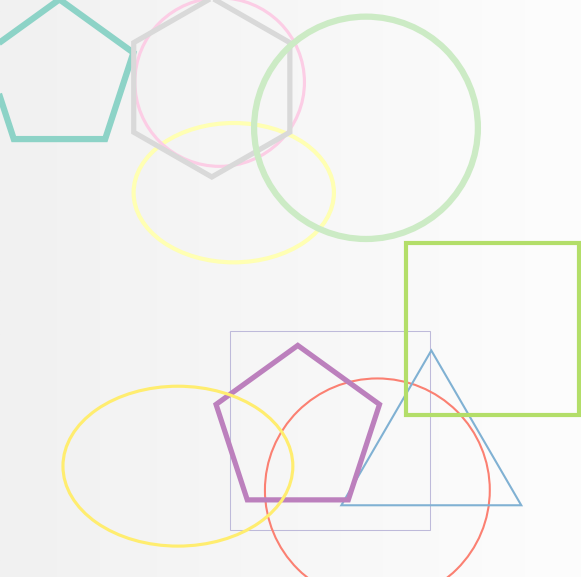[{"shape": "pentagon", "thickness": 3, "radius": 0.67, "center": [0.102, 0.867]}, {"shape": "oval", "thickness": 2, "radius": 0.86, "center": [0.402, 0.665]}, {"shape": "square", "thickness": 0.5, "radius": 0.86, "center": [0.568, 0.253]}, {"shape": "circle", "thickness": 1, "radius": 0.97, "center": [0.649, 0.15]}, {"shape": "triangle", "thickness": 1, "radius": 0.89, "center": [0.742, 0.214]}, {"shape": "square", "thickness": 2, "radius": 0.74, "center": [0.847, 0.43]}, {"shape": "circle", "thickness": 1.5, "radius": 0.73, "center": [0.378, 0.857]}, {"shape": "hexagon", "thickness": 2.5, "radius": 0.78, "center": [0.364, 0.848]}, {"shape": "pentagon", "thickness": 2.5, "radius": 0.74, "center": [0.512, 0.253]}, {"shape": "circle", "thickness": 3, "radius": 0.96, "center": [0.63, 0.778]}, {"shape": "oval", "thickness": 1.5, "radius": 0.99, "center": [0.306, 0.192]}]